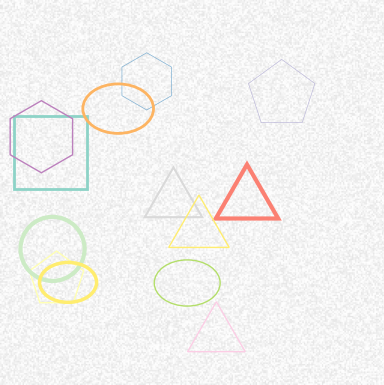[{"shape": "square", "thickness": 2, "radius": 0.47, "center": [0.13, 0.604]}, {"shape": "pentagon", "thickness": 1, "radius": 0.37, "center": [0.147, 0.274]}, {"shape": "pentagon", "thickness": 0.5, "radius": 0.45, "center": [0.732, 0.755]}, {"shape": "triangle", "thickness": 3, "radius": 0.47, "center": [0.642, 0.479]}, {"shape": "hexagon", "thickness": 0.5, "radius": 0.37, "center": [0.381, 0.789]}, {"shape": "oval", "thickness": 2, "radius": 0.46, "center": [0.307, 0.718]}, {"shape": "oval", "thickness": 1, "radius": 0.43, "center": [0.486, 0.265]}, {"shape": "triangle", "thickness": 1, "radius": 0.43, "center": [0.562, 0.13]}, {"shape": "triangle", "thickness": 1.5, "radius": 0.43, "center": [0.451, 0.479]}, {"shape": "hexagon", "thickness": 1, "radius": 0.47, "center": [0.107, 0.645]}, {"shape": "circle", "thickness": 3, "radius": 0.42, "center": [0.136, 0.353]}, {"shape": "triangle", "thickness": 1, "radius": 0.45, "center": [0.517, 0.403]}, {"shape": "oval", "thickness": 2.5, "radius": 0.37, "center": [0.177, 0.267]}]